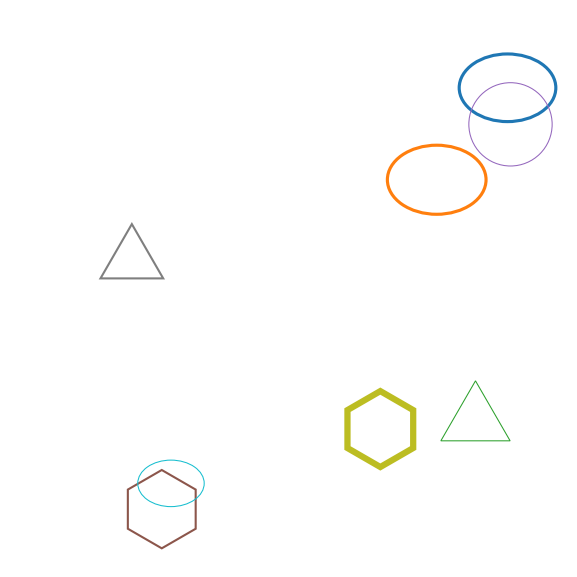[{"shape": "oval", "thickness": 1.5, "radius": 0.42, "center": [0.879, 0.847]}, {"shape": "oval", "thickness": 1.5, "radius": 0.43, "center": [0.756, 0.688]}, {"shape": "triangle", "thickness": 0.5, "radius": 0.35, "center": [0.823, 0.27]}, {"shape": "circle", "thickness": 0.5, "radius": 0.36, "center": [0.884, 0.784]}, {"shape": "hexagon", "thickness": 1, "radius": 0.34, "center": [0.28, 0.117]}, {"shape": "triangle", "thickness": 1, "radius": 0.31, "center": [0.228, 0.548]}, {"shape": "hexagon", "thickness": 3, "radius": 0.33, "center": [0.659, 0.256]}, {"shape": "oval", "thickness": 0.5, "radius": 0.29, "center": [0.296, 0.162]}]